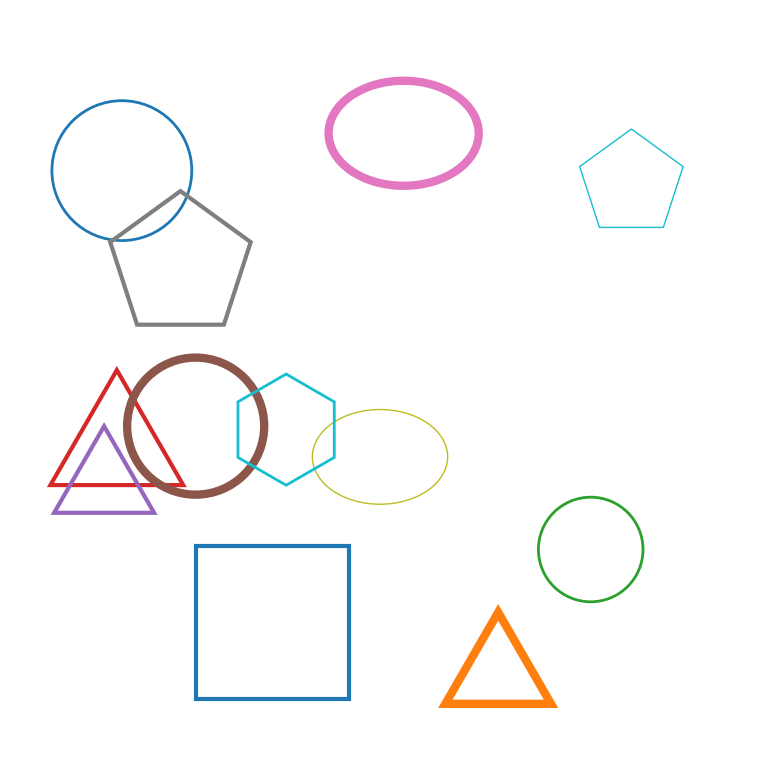[{"shape": "circle", "thickness": 1, "radius": 0.45, "center": [0.158, 0.778]}, {"shape": "square", "thickness": 1.5, "radius": 0.5, "center": [0.353, 0.192]}, {"shape": "triangle", "thickness": 3, "radius": 0.4, "center": [0.647, 0.126]}, {"shape": "circle", "thickness": 1, "radius": 0.34, "center": [0.767, 0.286]}, {"shape": "triangle", "thickness": 1.5, "radius": 0.5, "center": [0.152, 0.42]}, {"shape": "triangle", "thickness": 1.5, "radius": 0.37, "center": [0.135, 0.372]}, {"shape": "circle", "thickness": 3, "radius": 0.45, "center": [0.254, 0.447]}, {"shape": "oval", "thickness": 3, "radius": 0.49, "center": [0.524, 0.827]}, {"shape": "pentagon", "thickness": 1.5, "radius": 0.48, "center": [0.234, 0.656]}, {"shape": "oval", "thickness": 0.5, "radius": 0.44, "center": [0.494, 0.407]}, {"shape": "hexagon", "thickness": 1, "radius": 0.36, "center": [0.372, 0.442]}, {"shape": "pentagon", "thickness": 0.5, "radius": 0.35, "center": [0.82, 0.762]}]